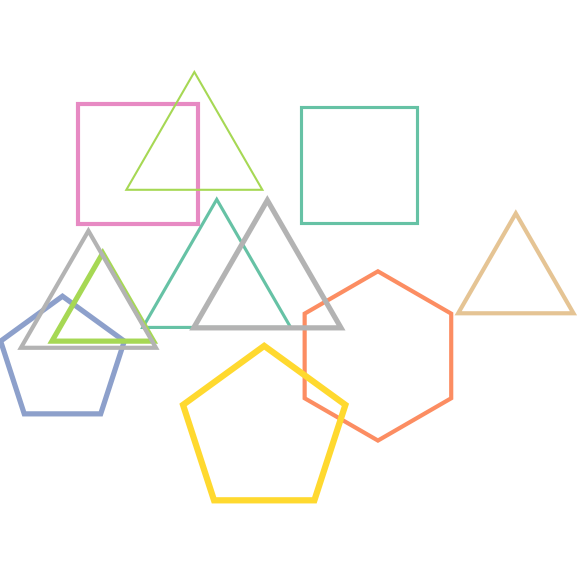[{"shape": "triangle", "thickness": 1.5, "radius": 0.74, "center": [0.375, 0.506]}, {"shape": "square", "thickness": 1.5, "radius": 0.5, "center": [0.622, 0.714]}, {"shape": "hexagon", "thickness": 2, "radius": 0.73, "center": [0.654, 0.383]}, {"shape": "pentagon", "thickness": 2.5, "radius": 0.56, "center": [0.108, 0.374]}, {"shape": "square", "thickness": 2, "radius": 0.52, "center": [0.239, 0.715]}, {"shape": "triangle", "thickness": 2.5, "radius": 0.51, "center": [0.178, 0.459]}, {"shape": "triangle", "thickness": 1, "radius": 0.68, "center": [0.337, 0.738]}, {"shape": "pentagon", "thickness": 3, "radius": 0.74, "center": [0.458, 0.252]}, {"shape": "triangle", "thickness": 2, "radius": 0.58, "center": [0.893, 0.514]}, {"shape": "triangle", "thickness": 2.5, "radius": 0.74, "center": [0.463, 0.505]}, {"shape": "triangle", "thickness": 2, "radius": 0.67, "center": [0.153, 0.464]}]